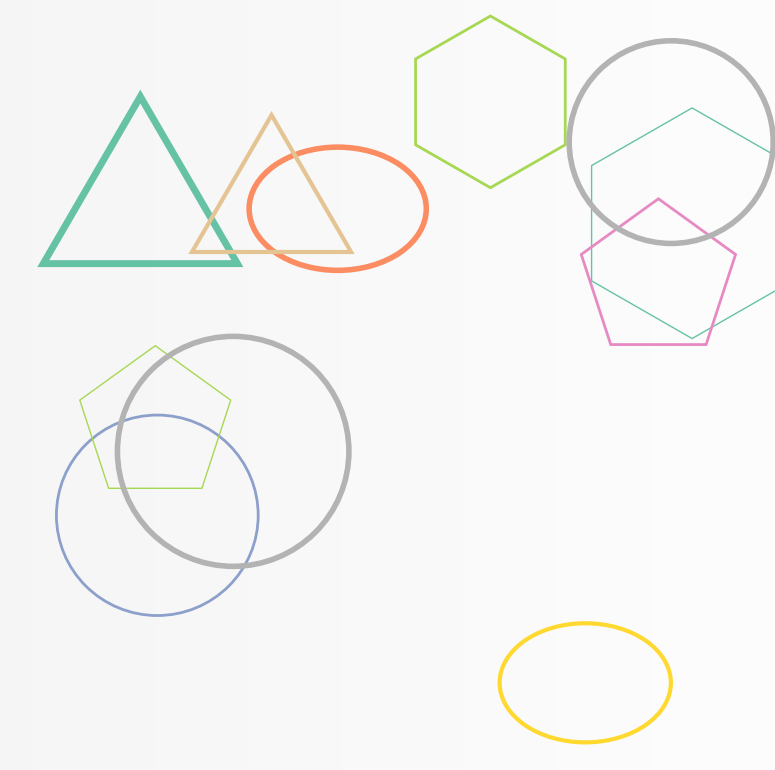[{"shape": "triangle", "thickness": 2.5, "radius": 0.72, "center": [0.181, 0.73]}, {"shape": "hexagon", "thickness": 0.5, "radius": 0.75, "center": [0.893, 0.71]}, {"shape": "oval", "thickness": 2, "radius": 0.57, "center": [0.436, 0.729]}, {"shape": "circle", "thickness": 1, "radius": 0.65, "center": [0.203, 0.331]}, {"shape": "pentagon", "thickness": 1, "radius": 0.52, "center": [0.85, 0.637]}, {"shape": "hexagon", "thickness": 1, "radius": 0.56, "center": [0.633, 0.868]}, {"shape": "pentagon", "thickness": 0.5, "radius": 0.51, "center": [0.2, 0.449]}, {"shape": "oval", "thickness": 1.5, "radius": 0.55, "center": [0.755, 0.113]}, {"shape": "triangle", "thickness": 1.5, "radius": 0.59, "center": [0.35, 0.732]}, {"shape": "circle", "thickness": 2, "radius": 0.75, "center": [0.301, 0.414]}, {"shape": "circle", "thickness": 2, "radius": 0.66, "center": [0.866, 0.815]}]